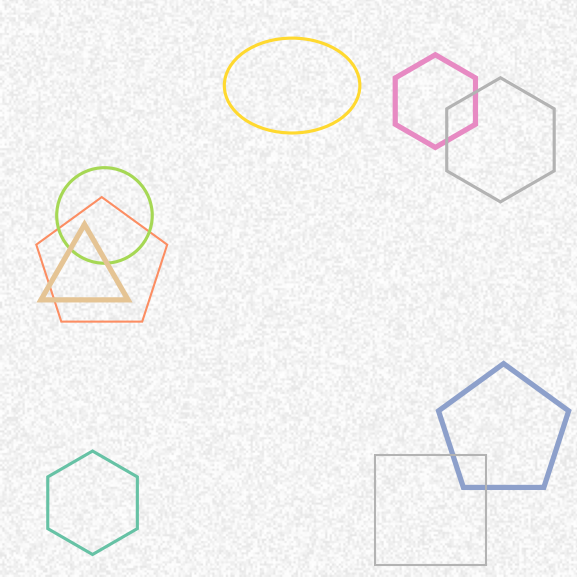[{"shape": "hexagon", "thickness": 1.5, "radius": 0.45, "center": [0.16, 0.129]}, {"shape": "pentagon", "thickness": 1, "radius": 0.6, "center": [0.176, 0.539]}, {"shape": "pentagon", "thickness": 2.5, "radius": 0.59, "center": [0.872, 0.251]}, {"shape": "hexagon", "thickness": 2.5, "radius": 0.4, "center": [0.754, 0.824]}, {"shape": "circle", "thickness": 1.5, "radius": 0.41, "center": [0.181, 0.626]}, {"shape": "oval", "thickness": 1.5, "radius": 0.59, "center": [0.506, 0.851]}, {"shape": "triangle", "thickness": 2.5, "radius": 0.44, "center": [0.146, 0.523]}, {"shape": "hexagon", "thickness": 1.5, "radius": 0.54, "center": [0.867, 0.757]}, {"shape": "square", "thickness": 1, "radius": 0.48, "center": [0.746, 0.116]}]